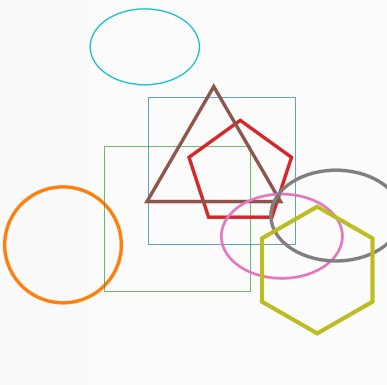[{"shape": "square", "thickness": 0.5, "radius": 0.95, "center": [0.572, 0.557]}, {"shape": "circle", "thickness": 2.5, "radius": 0.75, "center": [0.163, 0.364]}, {"shape": "square", "thickness": 0.5, "radius": 0.94, "center": [0.457, 0.433]}, {"shape": "pentagon", "thickness": 2.5, "radius": 0.7, "center": [0.62, 0.548]}, {"shape": "triangle", "thickness": 2.5, "radius": 1.0, "center": [0.552, 0.576]}, {"shape": "oval", "thickness": 2, "radius": 0.78, "center": [0.727, 0.386]}, {"shape": "oval", "thickness": 2.5, "radius": 0.84, "center": [0.867, 0.44]}, {"shape": "hexagon", "thickness": 3, "radius": 0.82, "center": [0.819, 0.299]}, {"shape": "oval", "thickness": 1, "radius": 0.7, "center": [0.374, 0.878]}]